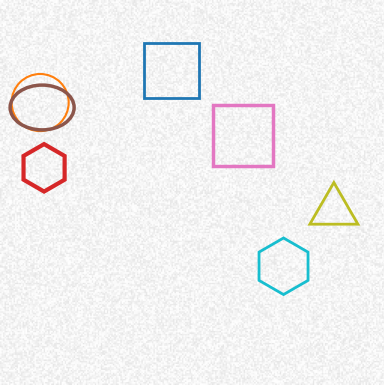[{"shape": "square", "thickness": 2, "radius": 0.36, "center": [0.446, 0.817]}, {"shape": "circle", "thickness": 1.5, "radius": 0.37, "center": [0.104, 0.734]}, {"shape": "hexagon", "thickness": 3, "radius": 0.31, "center": [0.114, 0.564]}, {"shape": "oval", "thickness": 2.5, "radius": 0.42, "center": [0.109, 0.721]}, {"shape": "square", "thickness": 2.5, "radius": 0.39, "center": [0.632, 0.648]}, {"shape": "triangle", "thickness": 2, "radius": 0.36, "center": [0.867, 0.454]}, {"shape": "hexagon", "thickness": 2, "radius": 0.37, "center": [0.736, 0.308]}]